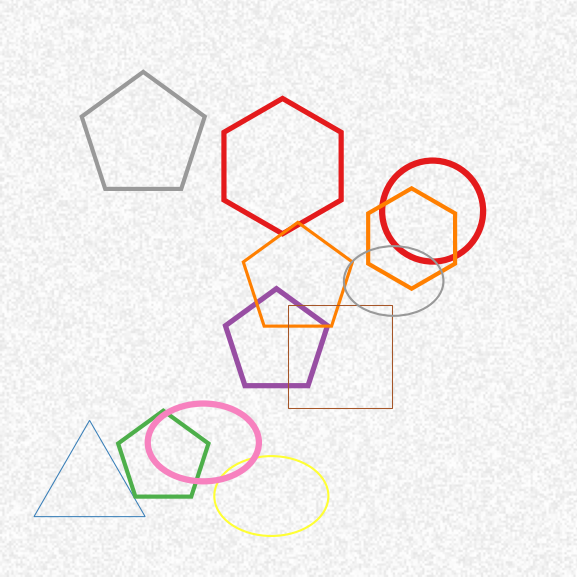[{"shape": "circle", "thickness": 3, "radius": 0.44, "center": [0.749, 0.634]}, {"shape": "hexagon", "thickness": 2.5, "radius": 0.59, "center": [0.489, 0.711]}, {"shape": "triangle", "thickness": 0.5, "radius": 0.56, "center": [0.155, 0.16]}, {"shape": "pentagon", "thickness": 2, "radius": 0.41, "center": [0.283, 0.206]}, {"shape": "pentagon", "thickness": 2.5, "radius": 0.46, "center": [0.479, 0.406]}, {"shape": "pentagon", "thickness": 1.5, "radius": 0.5, "center": [0.516, 0.515]}, {"shape": "hexagon", "thickness": 2, "radius": 0.43, "center": [0.713, 0.586]}, {"shape": "oval", "thickness": 1, "radius": 0.49, "center": [0.47, 0.14]}, {"shape": "square", "thickness": 0.5, "radius": 0.45, "center": [0.589, 0.382]}, {"shape": "oval", "thickness": 3, "radius": 0.48, "center": [0.352, 0.233]}, {"shape": "pentagon", "thickness": 2, "radius": 0.56, "center": [0.248, 0.763]}, {"shape": "oval", "thickness": 1, "radius": 0.43, "center": [0.682, 0.513]}]